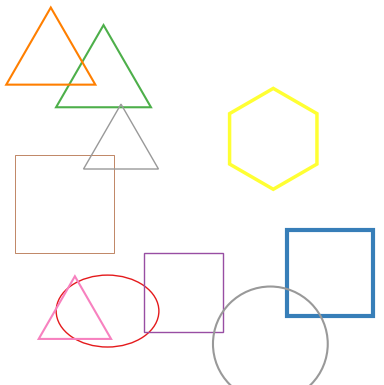[{"shape": "oval", "thickness": 1, "radius": 0.67, "center": [0.279, 0.192]}, {"shape": "square", "thickness": 3, "radius": 0.56, "center": [0.857, 0.29]}, {"shape": "triangle", "thickness": 1.5, "radius": 0.71, "center": [0.269, 0.793]}, {"shape": "square", "thickness": 1, "radius": 0.52, "center": [0.477, 0.241]}, {"shape": "triangle", "thickness": 1.5, "radius": 0.67, "center": [0.132, 0.847]}, {"shape": "hexagon", "thickness": 2.5, "radius": 0.66, "center": [0.71, 0.639]}, {"shape": "square", "thickness": 0.5, "radius": 0.64, "center": [0.167, 0.47]}, {"shape": "triangle", "thickness": 1.5, "radius": 0.54, "center": [0.195, 0.174]}, {"shape": "circle", "thickness": 1.5, "radius": 0.75, "center": [0.702, 0.107]}, {"shape": "triangle", "thickness": 1, "radius": 0.56, "center": [0.314, 0.617]}]